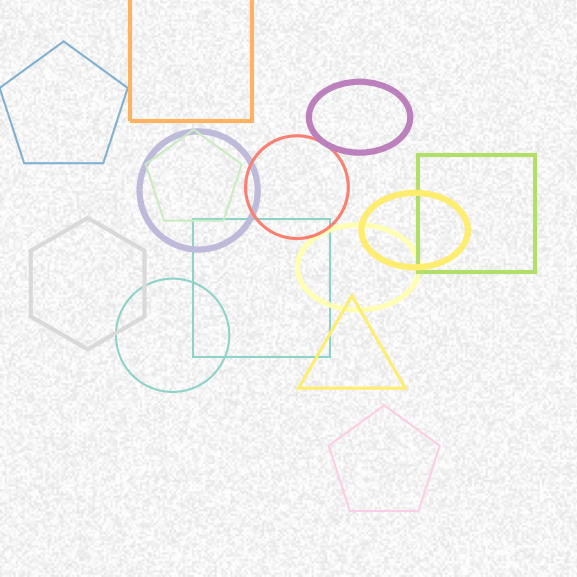[{"shape": "square", "thickness": 1, "radius": 0.59, "center": [0.452, 0.501]}, {"shape": "circle", "thickness": 1, "radius": 0.49, "center": [0.299, 0.419]}, {"shape": "oval", "thickness": 2.5, "radius": 0.53, "center": [0.62, 0.536]}, {"shape": "circle", "thickness": 3, "radius": 0.51, "center": [0.344, 0.669]}, {"shape": "circle", "thickness": 1.5, "radius": 0.44, "center": [0.514, 0.675]}, {"shape": "pentagon", "thickness": 1, "radius": 0.58, "center": [0.11, 0.811]}, {"shape": "square", "thickness": 2, "radius": 0.53, "center": [0.33, 0.896]}, {"shape": "square", "thickness": 2, "radius": 0.51, "center": [0.825, 0.629]}, {"shape": "pentagon", "thickness": 1, "radius": 0.51, "center": [0.665, 0.196]}, {"shape": "hexagon", "thickness": 2, "radius": 0.57, "center": [0.152, 0.508]}, {"shape": "oval", "thickness": 3, "radius": 0.44, "center": [0.623, 0.796]}, {"shape": "pentagon", "thickness": 1, "radius": 0.44, "center": [0.335, 0.688]}, {"shape": "triangle", "thickness": 1.5, "radius": 0.53, "center": [0.609, 0.38]}, {"shape": "oval", "thickness": 3, "radius": 0.46, "center": [0.718, 0.601]}]